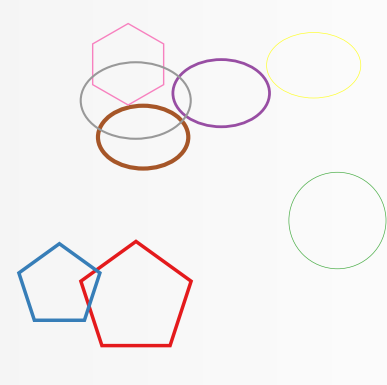[{"shape": "pentagon", "thickness": 2.5, "radius": 0.75, "center": [0.351, 0.223]}, {"shape": "pentagon", "thickness": 2.5, "radius": 0.55, "center": [0.153, 0.257]}, {"shape": "circle", "thickness": 0.5, "radius": 0.63, "center": [0.871, 0.427]}, {"shape": "oval", "thickness": 2, "radius": 0.62, "center": [0.571, 0.758]}, {"shape": "oval", "thickness": 0.5, "radius": 0.61, "center": [0.809, 0.83]}, {"shape": "oval", "thickness": 3, "radius": 0.58, "center": [0.369, 0.644]}, {"shape": "hexagon", "thickness": 1, "radius": 0.53, "center": [0.331, 0.833]}, {"shape": "oval", "thickness": 1.5, "radius": 0.71, "center": [0.35, 0.739]}]